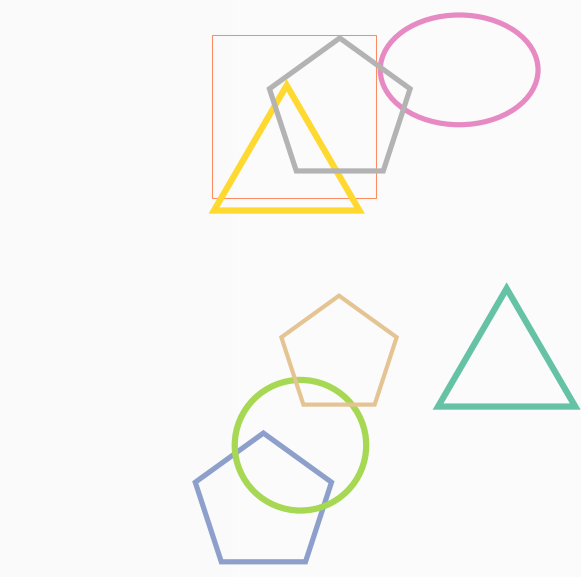[{"shape": "triangle", "thickness": 3, "radius": 0.68, "center": [0.872, 0.363]}, {"shape": "square", "thickness": 0.5, "radius": 0.71, "center": [0.505, 0.798]}, {"shape": "pentagon", "thickness": 2.5, "radius": 0.62, "center": [0.453, 0.126]}, {"shape": "oval", "thickness": 2.5, "radius": 0.68, "center": [0.79, 0.878]}, {"shape": "circle", "thickness": 3, "radius": 0.57, "center": [0.517, 0.228]}, {"shape": "triangle", "thickness": 3, "radius": 0.72, "center": [0.493, 0.707]}, {"shape": "pentagon", "thickness": 2, "radius": 0.52, "center": [0.583, 0.383]}, {"shape": "pentagon", "thickness": 2.5, "radius": 0.64, "center": [0.585, 0.806]}]